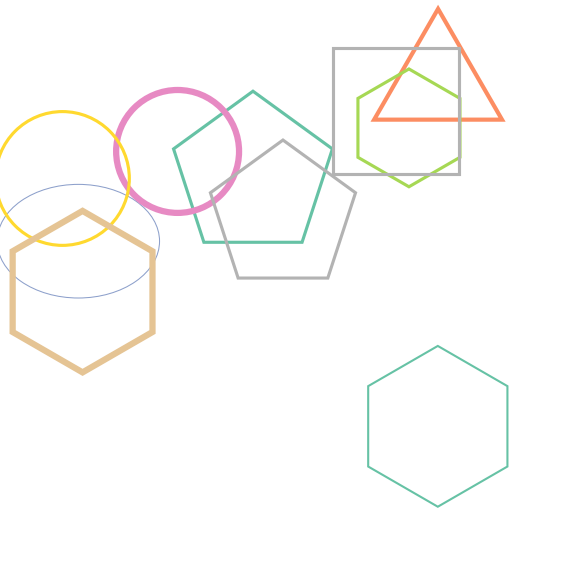[{"shape": "pentagon", "thickness": 1.5, "radius": 0.72, "center": [0.438, 0.697]}, {"shape": "hexagon", "thickness": 1, "radius": 0.7, "center": [0.758, 0.261]}, {"shape": "triangle", "thickness": 2, "radius": 0.64, "center": [0.759, 0.856]}, {"shape": "oval", "thickness": 0.5, "radius": 0.7, "center": [0.136, 0.581]}, {"shape": "circle", "thickness": 3, "radius": 0.53, "center": [0.308, 0.737]}, {"shape": "hexagon", "thickness": 1.5, "radius": 0.51, "center": [0.708, 0.778]}, {"shape": "circle", "thickness": 1.5, "radius": 0.58, "center": [0.108, 0.69]}, {"shape": "hexagon", "thickness": 3, "radius": 0.7, "center": [0.143, 0.494]}, {"shape": "square", "thickness": 1.5, "radius": 0.55, "center": [0.686, 0.806]}, {"shape": "pentagon", "thickness": 1.5, "radius": 0.66, "center": [0.49, 0.625]}]